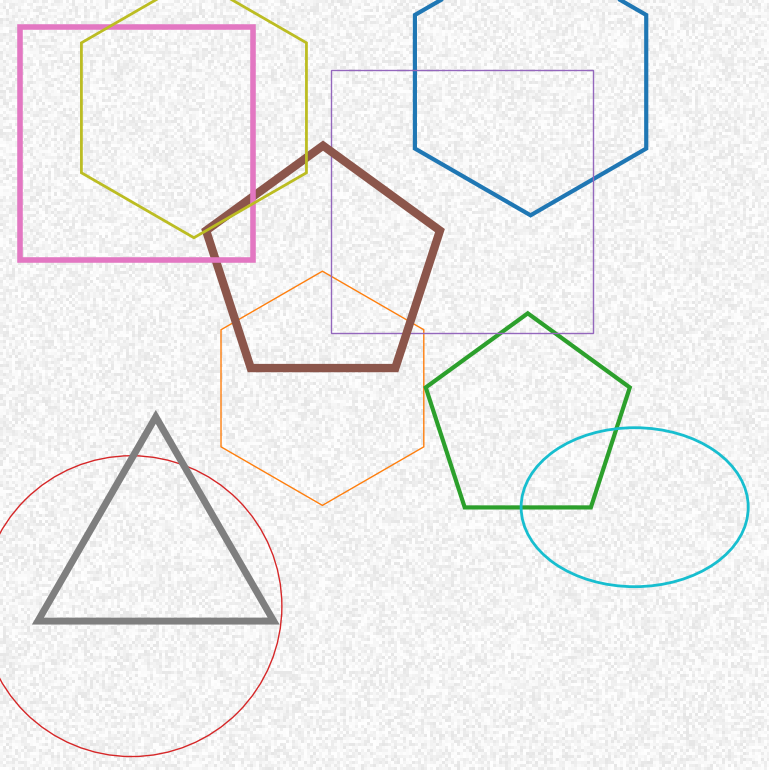[{"shape": "hexagon", "thickness": 1.5, "radius": 0.87, "center": [0.689, 0.894]}, {"shape": "hexagon", "thickness": 0.5, "radius": 0.76, "center": [0.419, 0.496]}, {"shape": "pentagon", "thickness": 1.5, "radius": 0.7, "center": [0.685, 0.454]}, {"shape": "circle", "thickness": 0.5, "radius": 0.98, "center": [0.171, 0.213]}, {"shape": "square", "thickness": 0.5, "radius": 0.85, "center": [0.6, 0.739]}, {"shape": "pentagon", "thickness": 3, "radius": 0.8, "center": [0.42, 0.651]}, {"shape": "square", "thickness": 2, "radius": 0.76, "center": [0.177, 0.814]}, {"shape": "triangle", "thickness": 2.5, "radius": 0.88, "center": [0.202, 0.282]}, {"shape": "hexagon", "thickness": 1, "radius": 0.84, "center": [0.252, 0.86]}, {"shape": "oval", "thickness": 1, "radius": 0.74, "center": [0.824, 0.341]}]